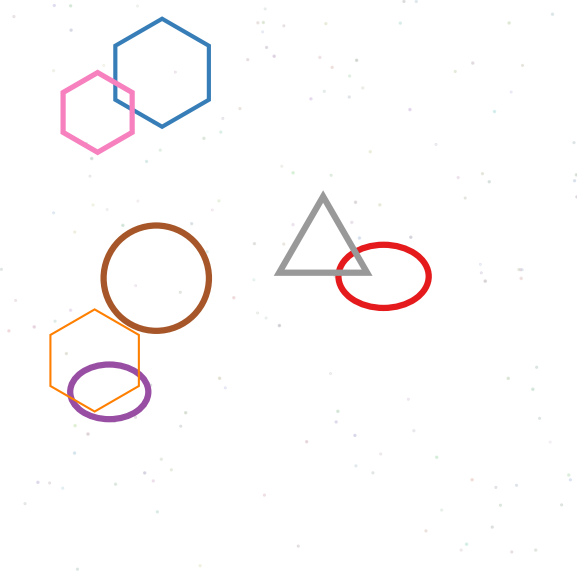[{"shape": "oval", "thickness": 3, "radius": 0.39, "center": [0.664, 0.521]}, {"shape": "hexagon", "thickness": 2, "radius": 0.47, "center": [0.281, 0.873]}, {"shape": "oval", "thickness": 3, "radius": 0.34, "center": [0.189, 0.321]}, {"shape": "hexagon", "thickness": 1, "radius": 0.44, "center": [0.164, 0.375]}, {"shape": "circle", "thickness": 3, "radius": 0.46, "center": [0.271, 0.517]}, {"shape": "hexagon", "thickness": 2.5, "radius": 0.35, "center": [0.169, 0.804]}, {"shape": "triangle", "thickness": 3, "radius": 0.44, "center": [0.56, 0.571]}]